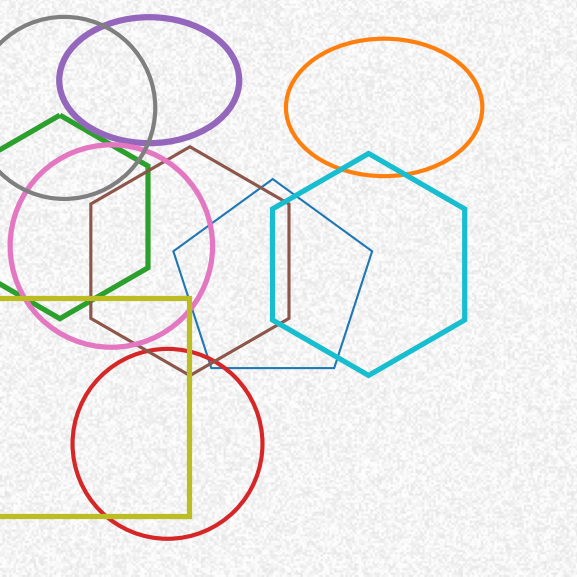[{"shape": "pentagon", "thickness": 1, "radius": 0.9, "center": [0.472, 0.508]}, {"shape": "oval", "thickness": 2, "radius": 0.85, "center": [0.665, 0.813]}, {"shape": "hexagon", "thickness": 2.5, "radius": 0.88, "center": [0.104, 0.624]}, {"shape": "circle", "thickness": 2, "radius": 0.82, "center": [0.29, 0.231]}, {"shape": "oval", "thickness": 3, "radius": 0.78, "center": [0.258, 0.86]}, {"shape": "hexagon", "thickness": 1.5, "radius": 0.99, "center": [0.329, 0.547]}, {"shape": "circle", "thickness": 2.5, "radius": 0.88, "center": [0.193, 0.573]}, {"shape": "circle", "thickness": 2, "radius": 0.79, "center": [0.111, 0.812]}, {"shape": "square", "thickness": 2.5, "radius": 0.95, "center": [0.138, 0.294]}, {"shape": "hexagon", "thickness": 2.5, "radius": 0.96, "center": [0.638, 0.541]}]